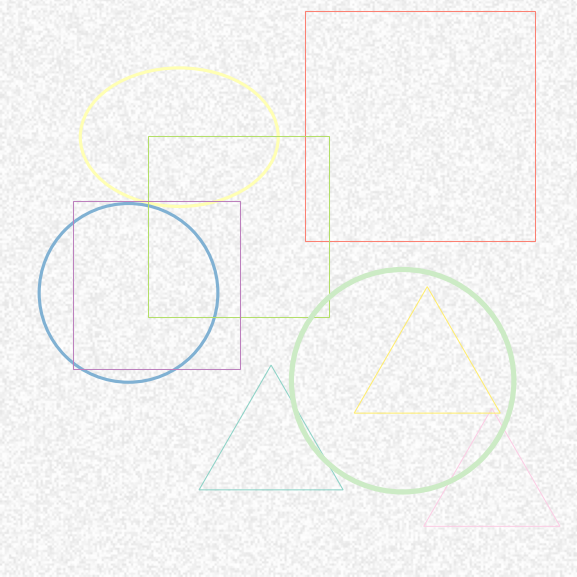[{"shape": "triangle", "thickness": 0.5, "radius": 0.72, "center": [0.469, 0.223]}, {"shape": "oval", "thickness": 1.5, "radius": 0.86, "center": [0.31, 0.762]}, {"shape": "square", "thickness": 0.5, "radius": 0.99, "center": [0.727, 0.781]}, {"shape": "circle", "thickness": 1.5, "radius": 0.77, "center": [0.223, 0.492]}, {"shape": "square", "thickness": 0.5, "radius": 0.78, "center": [0.413, 0.607]}, {"shape": "triangle", "thickness": 0.5, "radius": 0.68, "center": [0.852, 0.156]}, {"shape": "square", "thickness": 0.5, "radius": 0.73, "center": [0.271, 0.505]}, {"shape": "circle", "thickness": 2.5, "radius": 0.96, "center": [0.697, 0.34]}, {"shape": "triangle", "thickness": 0.5, "radius": 0.73, "center": [0.74, 0.357]}]